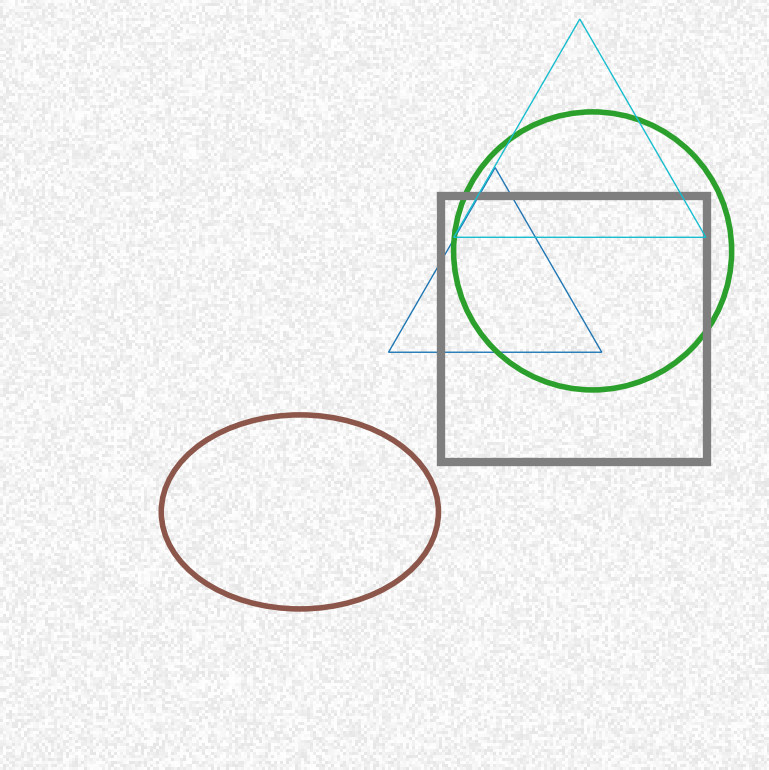[{"shape": "triangle", "thickness": 0.5, "radius": 0.8, "center": [0.643, 0.622]}, {"shape": "circle", "thickness": 2, "radius": 0.9, "center": [0.77, 0.674]}, {"shape": "oval", "thickness": 2, "radius": 0.9, "center": [0.389, 0.335]}, {"shape": "square", "thickness": 3, "radius": 0.86, "center": [0.746, 0.572]}, {"shape": "triangle", "thickness": 0.5, "radius": 0.94, "center": [0.753, 0.786]}]